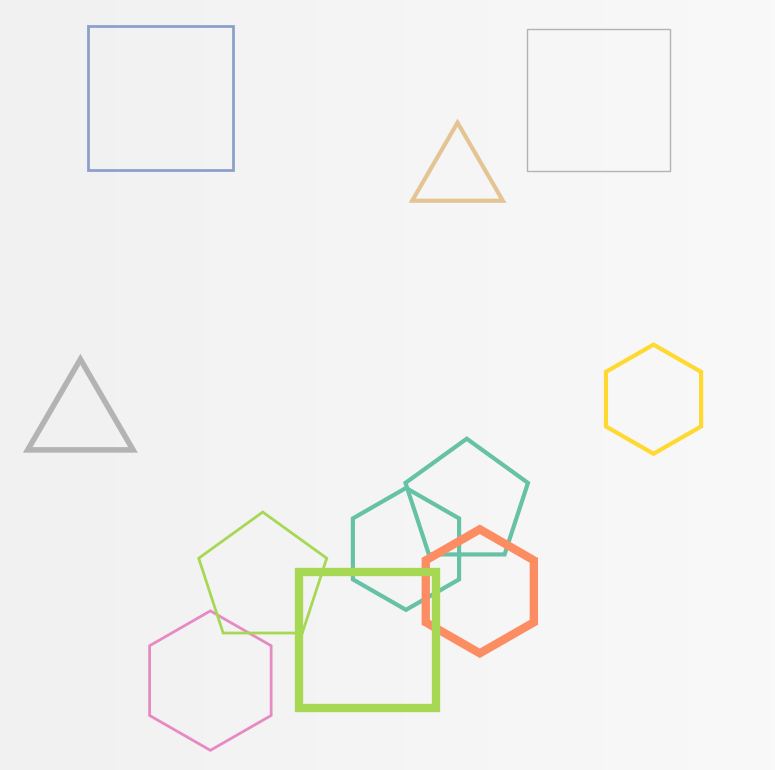[{"shape": "hexagon", "thickness": 1.5, "radius": 0.4, "center": [0.524, 0.287]}, {"shape": "pentagon", "thickness": 1.5, "radius": 0.42, "center": [0.602, 0.347]}, {"shape": "hexagon", "thickness": 3, "radius": 0.4, "center": [0.619, 0.232]}, {"shape": "square", "thickness": 1, "radius": 0.47, "center": [0.207, 0.872]}, {"shape": "hexagon", "thickness": 1, "radius": 0.45, "center": [0.271, 0.116]}, {"shape": "square", "thickness": 3, "radius": 0.44, "center": [0.475, 0.169]}, {"shape": "pentagon", "thickness": 1, "radius": 0.43, "center": [0.339, 0.248]}, {"shape": "hexagon", "thickness": 1.5, "radius": 0.35, "center": [0.843, 0.482]}, {"shape": "triangle", "thickness": 1.5, "radius": 0.34, "center": [0.59, 0.773]}, {"shape": "square", "thickness": 0.5, "radius": 0.46, "center": [0.772, 0.87]}, {"shape": "triangle", "thickness": 2, "radius": 0.39, "center": [0.104, 0.455]}]